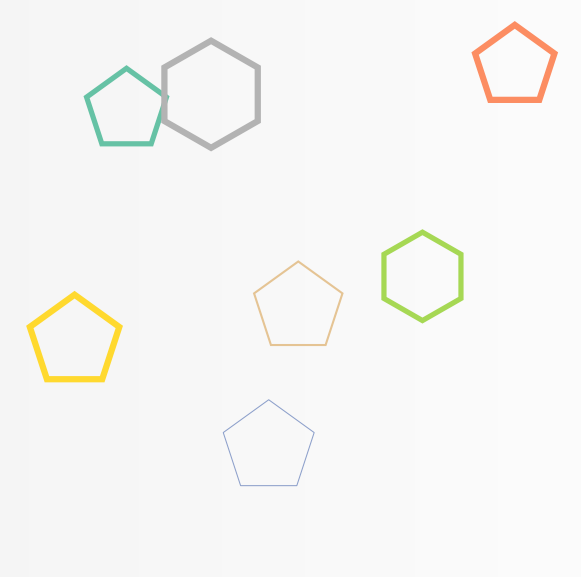[{"shape": "pentagon", "thickness": 2.5, "radius": 0.36, "center": [0.218, 0.809]}, {"shape": "pentagon", "thickness": 3, "radius": 0.36, "center": [0.886, 0.884]}, {"shape": "pentagon", "thickness": 0.5, "radius": 0.41, "center": [0.462, 0.225]}, {"shape": "hexagon", "thickness": 2.5, "radius": 0.38, "center": [0.727, 0.521]}, {"shape": "pentagon", "thickness": 3, "radius": 0.4, "center": [0.128, 0.408]}, {"shape": "pentagon", "thickness": 1, "radius": 0.4, "center": [0.513, 0.466]}, {"shape": "hexagon", "thickness": 3, "radius": 0.46, "center": [0.363, 0.836]}]